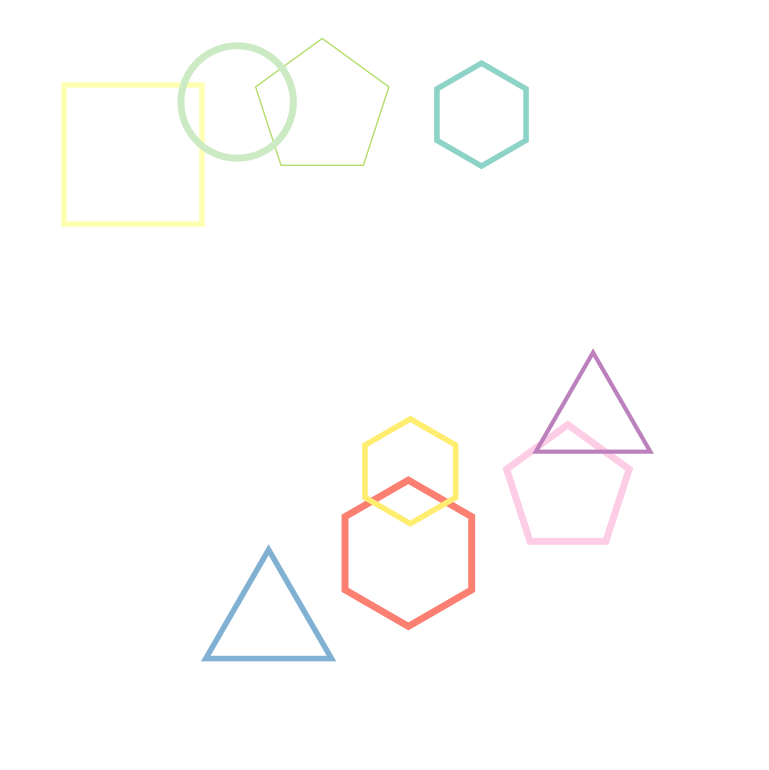[{"shape": "hexagon", "thickness": 2, "radius": 0.33, "center": [0.625, 0.851]}, {"shape": "square", "thickness": 2, "radius": 0.45, "center": [0.173, 0.8]}, {"shape": "hexagon", "thickness": 2.5, "radius": 0.47, "center": [0.53, 0.281]}, {"shape": "triangle", "thickness": 2, "radius": 0.47, "center": [0.349, 0.192]}, {"shape": "pentagon", "thickness": 0.5, "radius": 0.46, "center": [0.418, 0.859]}, {"shape": "pentagon", "thickness": 2.5, "radius": 0.42, "center": [0.738, 0.365]}, {"shape": "triangle", "thickness": 1.5, "radius": 0.43, "center": [0.77, 0.456]}, {"shape": "circle", "thickness": 2.5, "radius": 0.36, "center": [0.308, 0.868]}, {"shape": "hexagon", "thickness": 2, "radius": 0.34, "center": [0.533, 0.388]}]